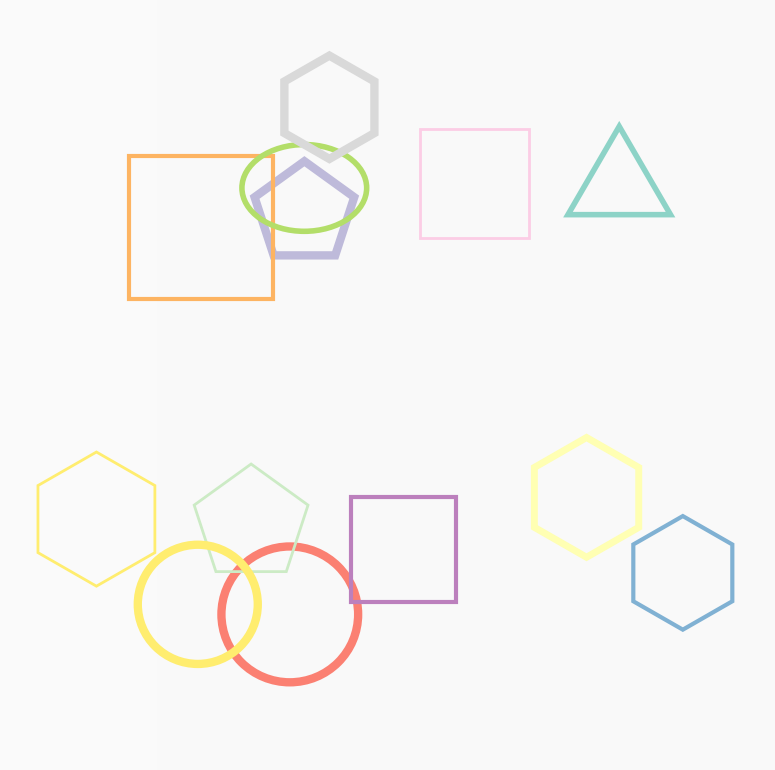[{"shape": "triangle", "thickness": 2, "radius": 0.38, "center": [0.799, 0.759]}, {"shape": "hexagon", "thickness": 2.5, "radius": 0.39, "center": [0.757, 0.354]}, {"shape": "pentagon", "thickness": 3, "radius": 0.34, "center": [0.393, 0.723]}, {"shape": "circle", "thickness": 3, "radius": 0.44, "center": [0.374, 0.202]}, {"shape": "hexagon", "thickness": 1.5, "radius": 0.37, "center": [0.881, 0.256]}, {"shape": "square", "thickness": 1.5, "radius": 0.46, "center": [0.259, 0.704]}, {"shape": "oval", "thickness": 2, "radius": 0.4, "center": [0.393, 0.756]}, {"shape": "square", "thickness": 1, "radius": 0.35, "center": [0.613, 0.762]}, {"shape": "hexagon", "thickness": 3, "radius": 0.34, "center": [0.425, 0.861]}, {"shape": "square", "thickness": 1.5, "radius": 0.34, "center": [0.52, 0.287]}, {"shape": "pentagon", "thickness": 1, "radius": 0.39, "center": [0.324, 0.32]}, {"shape": "circle", "thickness": 3, "radius": 0.39, "center": [0.255, 0.215]}, {"shape": "hexagon", "thickness": 1, "radius": 0.44, "center": [0.124, 0.326]}]